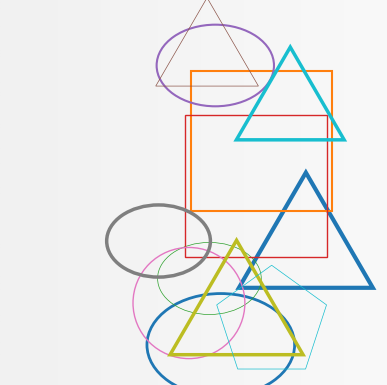[{"shape": "oval", "thickness": 2, "radius": 0.95, "center": [0.57, 0.104]}, {"shape": "triangle", "thickness": 3, "radius": 1.0, "center": [0.789, 0.352]}, {"shape": "square", "thickness": 1.5, "radius": 0.91, "center": [0.674, 0.633]}, {"shape": "oval", "thickness": 0.5, "radius": 0.67, "center": [0.54, 0.277]}, {"shape": "square", "thickness": 1, "radius": 0.92, "center": [0.661, 0.516]}, {"shape": "oval", "thickness": 1.5, "radius": 0.76, "center": [0.556, 0.83]}, {"shape": "triangle", "thickness": 0.5, "radius": 0.77, "center": [0.534, 0.853]}, {"shape": "circle", "thickness": 1, "radius": 0.72, "center": [0.488, 0.213]}, {"shape": "oval", "thickness": 2.5, "radius": 0.67, "center": [0.409, 0.374]}, {"shape": "triangle", "thickness": 2.5, "radius": 0.99, "center": [0.61, 0.178]}, {"shape": "triangle", "thickness": 2.5, "radius": 0.8, "center": [0.749, 0.717]}, {"shape": "pentagon", "thickness": 0.5, "radius": 0.74, "center": [0.701, 0.162]}]